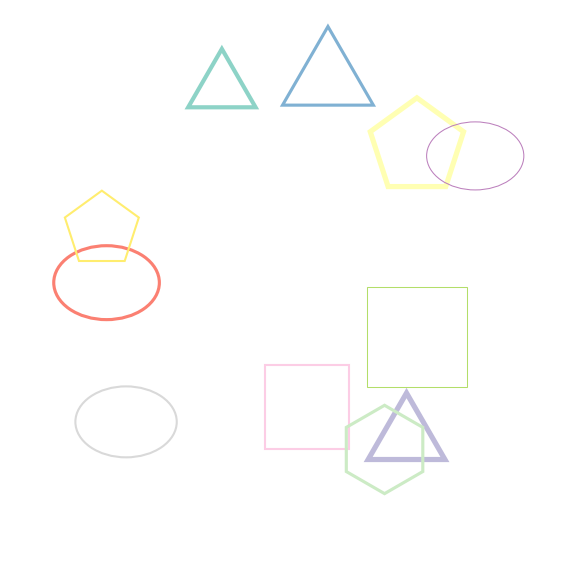[{"shape": "triangle", "thickness": 2, "radius": 0.34, "center": [0.384, 0.847]}, {"shape": "pentagon", "thickness": 2.5, "radius": 0.42, "center": [0.722, 0.745]}, {"shape": "triangle", "thickness": 2.5, "radius": 0.38, "center": [0.704, 0.242]}, {"shape": "oval", "thickness": 1.5, "radius": 0.46, "center": [0.185, 0.51]}, {"shape": "triangle", "thickness": 1.5, "radius": 0.45, "center": [0.568, 0.862]}, {"shape": "square", "thickness": 0.5, "radius": 0.43, "center": [0.722, 0.416]}, {"shape": "square", "thickness": 1, "radius": 0.36, "center": [0.532, 0.295]}, {"shape": "oval", "thickness": 1, "radius": 0.44, "center": [0.218, 0.269]}, {"shape": "oval", "thickness": 0.5, "radius": 0.42, "center": [0.823, 0.729]}, {"shape": "hexagon", "thickness": 1.5, "radius": 0.38, "center": [0.666, 0.221]}, {"shape": "pentagon", "thickness": 1, "radius": 0.34, "center": [0.176, 0.602]}]